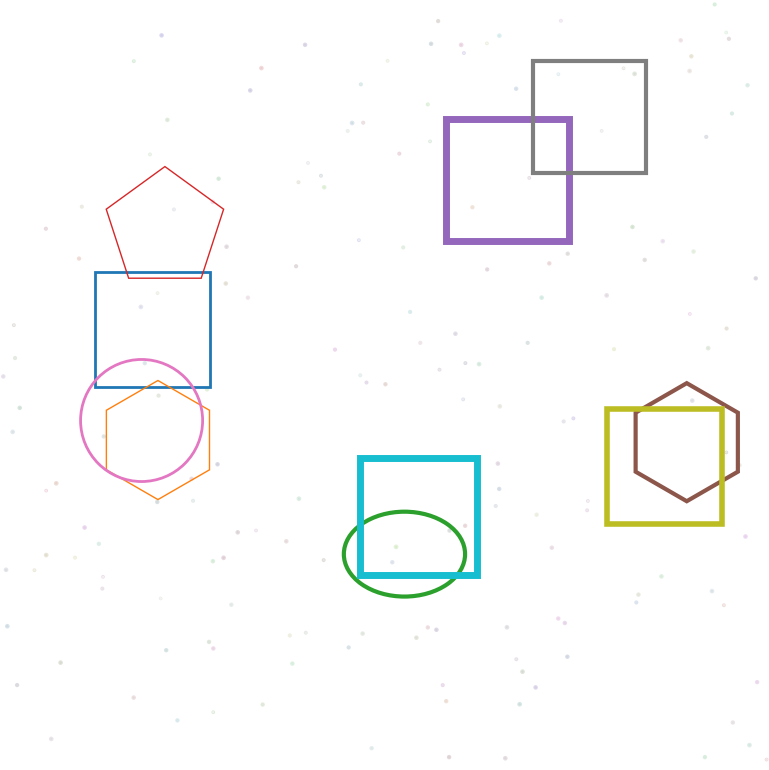[{"shape": "square", "thickness": 1, "radius": 0.37, "center": [0.198, 0.571]}, {"shape": "hexagon", "thickness": 0.5, "radius": 0.39, "center": [0.205, 0.429]}, {"shape": "oval", "thickness": 1.5, "radius": 0.39, "center": [0.525, 0.28]}, {"shape": "pentagon", "thickness": 0.5, "radius": 0.4, "center": [0.214, 0.704]}, {"shape": "square", "thickness": 2.5, "radius": 0.4, "center": [0.659, 0.766]}, {"shape": "hexagon", "thickness": 1.5, "radius": 0.38, "center": [0.892, 0.426]}, {"shape": "circle", "thickness": 1, "radius": 0.4, "center": [0.184, 0.454]}, {"shape": "square", "thickness": 1.5, "radius": 0.36, "center": [0.766, 0.848]}, {"shape": "square", "thickness": 2, "radius": 0.38, "center": [0.863, 0.394]}, {"shape": "square", "thickness": 2.5, "radius": 0.38, "center": [0.543, 0.329]}]